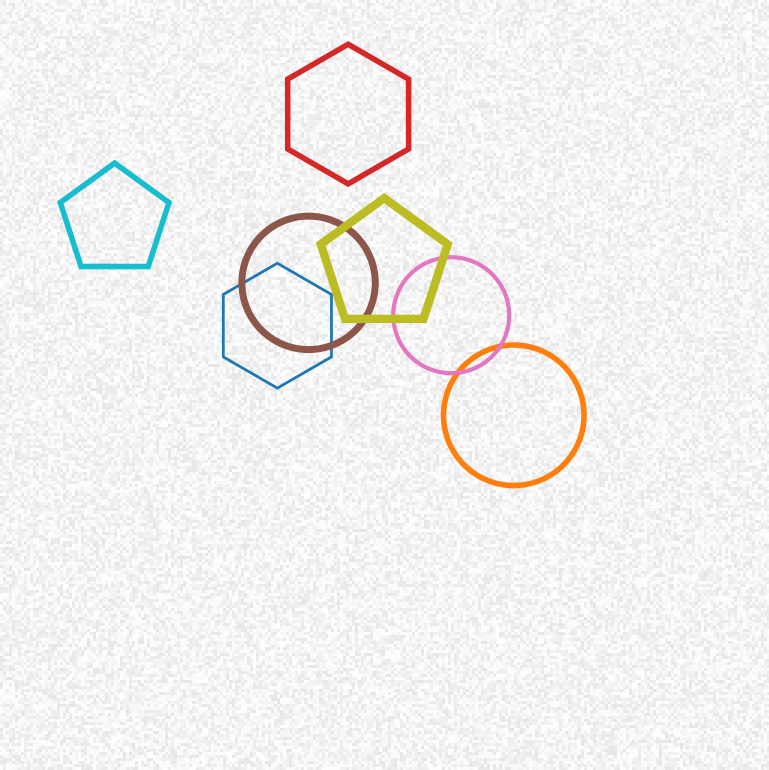[{"shape": "hexagon", "thickness": 1, "radius": 0.41, "center": [0.36, 0.577]}, {"shape": "circle", "thickness": 2, "radius": 0.46, "center": [0.667, 0.461]}, {"shape": "hexagon", "thickness": 2, "radius": 0.45, "center": [0.452, 0.852]}, {"shape": "circle", "thickness": 2.5, "radius": 0.43, "center": [0.401, 0.633]}, {"shape": "circle", "thickness": 1.5, "radius": 0.38, "center": [0.586, 0.591]}, {"shape": "pentagon", "thickness": 3, "radius": 0.43, "center": [0.499, 0.656]}, {"shape": "pentagon", "thickness": 2, "radius": 0.37, "center": [0.149, 0.714]}]